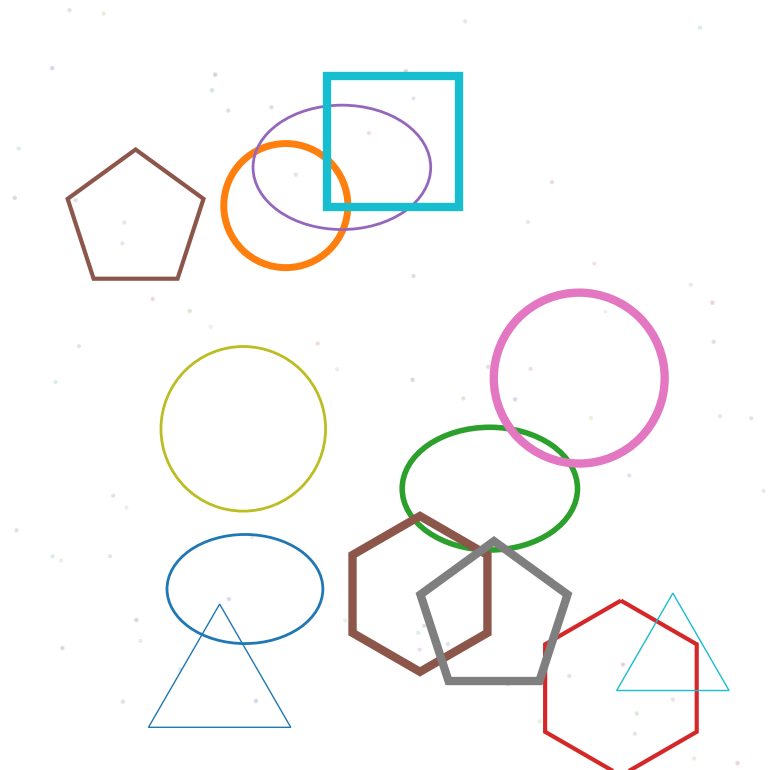[{"shape": "oval", "thickness": 1, "radius": 0.51, "center": [0.318, 0.235]}, {"shape": "triangle", "thickness": 0.5, "radius": 0.53, "center": [0.285, 0.109]}, {"shape": "circle", "thickness": 2.5, "radius": 0.4, "center": [0.371, 0.733]}, {"shape": "oval", "thickness": 2, "radius": 0.57, "center": [0.636, 0.365]}, {"shape": "hexagon", "thickness": 1.5, "radius": 0.57, "center": [0.806, 0.106]}, {"shape": "oval", "thickness": 1, "radius": 0.58, "center": [0.444, 0.783]}, {"shape": "hexagon", "thickness": 3, "radius": 0.51, "center": [0.545, 0.229]}, {"shape": "pentagon", "thickness": 1.5, "radius": 0.46, "center": [0.176, 0.713]}, {"shape": "circle", "thickness": 3, "radius": 0.55, "center": [0.752, 0.509]}, {"shape": "pentagon", "thickness": 3, "radius": 0.5, "center": [0.642, 0.197]}, {"shape": "circle", "thickness": 1, "radius": 0.53, "center": [0.316, 0.443]}, {"shape": "triangle", "thickness": 0.5, "radius": 0.42, "center": [0.874, 0.145]}, {"shape": "square", "thickness": 3, "radius": 0.43, "center": [0.51, 0.816]}]